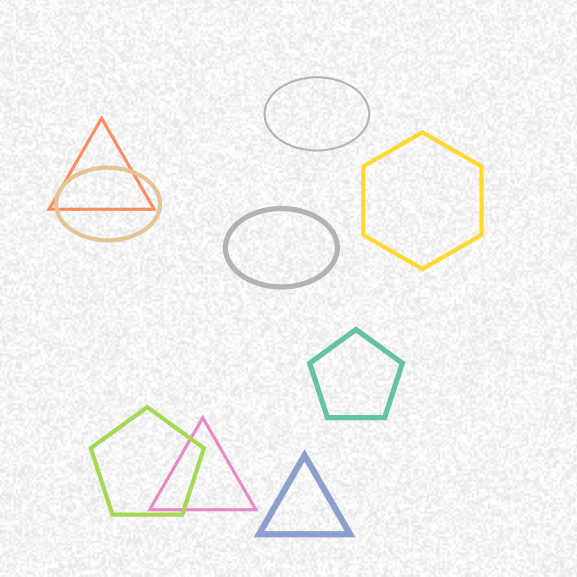[{"shape": "pentagon", "thickness": 2.5, "radius": 0.42, "center": [0.617, 0.344]}, {"shape": "triangle", "thickness": 1.5, "radius": 0.52, "center": [0.176, 0.689]}, {"shape": "triangle", "thickness": 3, "radius": 0.46, "center": [0.527, 0.12]}, {"shape": "triangle", "thickness": 1.5, "radius": 0.53, "center": [0.351, 0.17]}, {"shape": "pentagon", "thickness": 2, "radius": 0.51, "center": [0.255, 0.191]}, {"shape": "hexagon", "thickness": 2, "radius": 0.59, "center": [0.731, 0.652]}, {"shape": "oval", "thickness": 2, "radius": 0.45, "center": [0.187, 0.646]}, {"shape": "oval", "thickness": 2.5, "radius": 0.48, "center": [0.487, 0.57]}, {"shape": "oval", "thickness": 1, "radius": 0.45, "center": [0.549, 0.802]}]